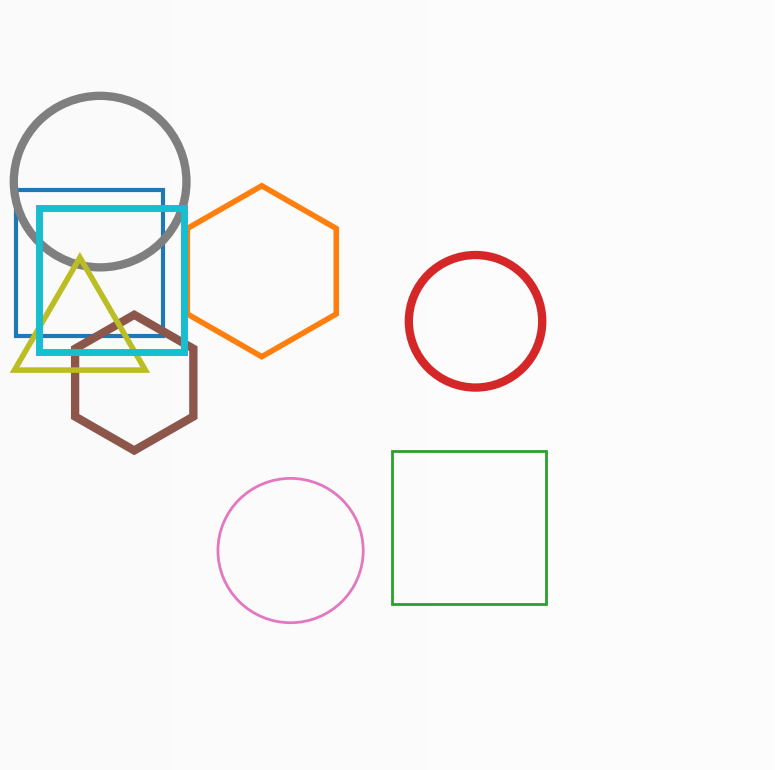[{"shape": "square", "thickness": 1.5, "radius": 0.47, "center": [0.116, 0.658]}, {"shape": "hexagon", "thickness": 2, "radius": 0.55, "center": [0.338, 0.648]}, {"shape": "square", "thickness": 1, "radius": 0.5, "center": [0.605, 0.315]}, {"shape": "circle", "thickness": 3, "radius": 0.43, "center": [0.614, 0.583]}, {"shape": "hexagon", "thickness": 3, "radius": 0.44, "center": [0.173, 0.503]}, {"shape": "circle", "thickness": 1, "radius": 0.47, "center": [0.375, 0.285]}, {"shape": "circle", "thickness": 3, "radius": 0.56, "center": [0.129, 0.764]}, {"shape": "triangle", "thickness": 2, "radius": 0.49, "center": [0.103, 0.568]}, {"shape": "square", "thickness": 2.5, "radius": 0.47, "center": [0.144, 0.636]}]